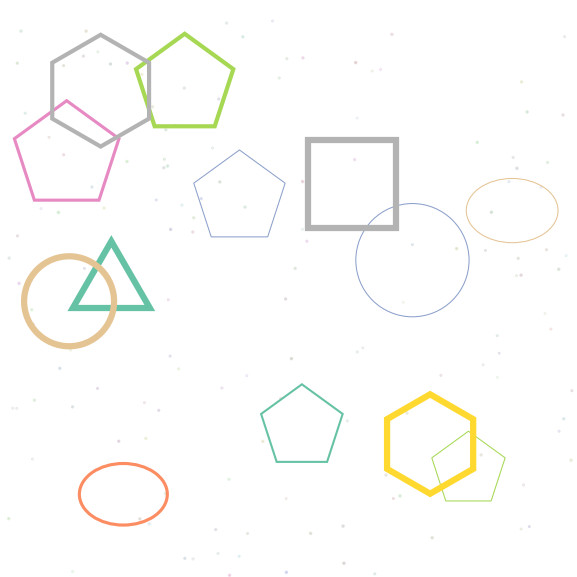[{"shape": "triangle", "thickness": 3, "radius": 0.38, "center": [0.193, 0.504]}, {"shape": "pentagon", "thickness": 1, "radius": 0.37, "center": [0.523, 0.259]}, {"shape": "oval", "thickness": 1.5, "radius": 0.38, "center": [0.214, 0.143]}, {"shape": "pentagon", "thickness": 0.5, "radius": 0.42, "center": [0.415, 0.656]}, {"shape": "circle", "thickness": 0.5, "radius": 0.49, "center": [0.714, 0.549]}, {"shape": "pentagon", "thickness": 1.5, "radius": 0.48, "center": [0.115, 0.73]}, {"shape": "pentagon", "thickness": 2, "radius": 0.44, "center": [0.32, 0.852]}, {"shape": "pentagon", "thickness": 0.5, "radius": 0.33, "center": [0.811, 0.186]}, {"shape": "hexagon", "thickness": 3, "radius": 0.43, "center": [0.745, 0.23]}, {"shape": "oval", "thickness": 0.5, "radius": 0.4, "center": [0.887, 0.634]}, {"shape": "circle", "thickness": 3, "radius": 0.39, "center": [0.12, 0.477]}, {"shape": "hexagon", "thickness": 2, "radius": 0.48, "center": [0.174, 0.842]}, {"shape": "square", "thickness": 3, "radius": 0.38, "center": [0.61, 0.681]}]